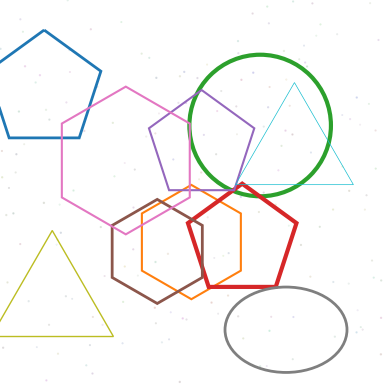[{"shape": "pentagon", "thickness": 2, "radius": 0.77, "center": [0.115, 0.767]}, {"shape": "hexagon", "thickness": 1.5, "radius": 0.74, "center": [0.497, 0.371]}, {"shape": "circle", "thickness": 3, "radius": 0.92, "center": [0.676, 0.674]}, {"shape": "pentagon", "thickness": 3, "radius": 0.74, "center": [0.629, 0.375]}, {"shape": "pentagon", "thickness": 1.5, "radius": 0.72, "center": [0.524, 0.622]}, {"shape": "hexagon", "thickness": 2, "radius": 0.68, "center": [0.408, 0.347]}, {"shape": "hexagon", "thickness": 1.5, "radius": 0.96, "center": [0.327, 0.583]}, {"shape": "oval", "thickness": 2, "radius": 0.79, "center": [0.743, 0.144]}, {"shape": "triangle", "thickness": 1, "radius": 0.92, "center": [0.136, 0.218]}, {"shape": "triangle", "thickness": 0.5, "radius": 0.88, "center": [0.765, 0.609]}]